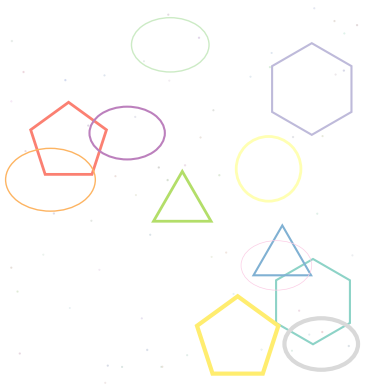[{"shape": "hexagon", "thickness": 1.5, "radius": 0.55, "center": [0.813, 0.217]}, {"shape": "circle", "thickness": 2, "radius": 0.42, "center": [0.698, 0.561]}, {"shape": "hexagon", "thickness": 1.5, "radius": 0.6, "center": [0.81, 0.769]}, {"shape": "pentagon", "thickness": 2, "radius": 0.52, "center": [0.178, 0.631]}, {"shape": "triangle", "thickness": 1.5, "radius": 0.43, "center": [0.733, 0.328]}, {"shape": "oval", "thickness": 1, "radius": 0.58, "center": [0.131, 0.533]}, {"shape": "triangle", "thickness": 2, "radius": 0.43, "center": [0.473, 0.469]}, {"shape": "oval", "thickness": 0.5, "radius": 0.46, "center": [0.718, 0.311]}, {"shape": "oval", "thickness": 3, "radius": 0.48, "center": [0.834, 0.106]}, {"shape": "oval", "thickness": 1.5, "radius": 0.49, "center": [0.33, 0.654]}, {"shape": "oval", "thickness": 1, "radius": 0.5, "center": [0.442, 0.884]}, {"shape": "pentagon", "thickness": 3, "radius": 0.56, "center": [0.617, 0.119]}]